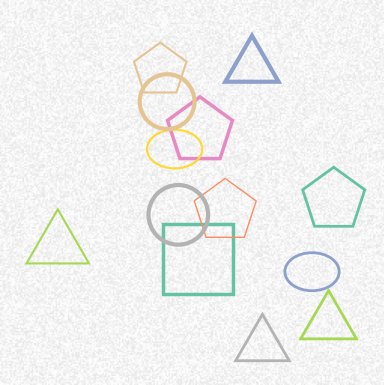[{"shape": "square", "thickness": 2.5, "radius": 0.45, "center": [0.513, 0.328]}, {"shape": "pentagon", "thickness": 2, "radius": 0.42, "center": [0.867, 0.481]}, {"shape": "pentagon", "thickness": 1, "radius": 0.42, "center": [0.585, 0.452]}, {"shape": "oval", "thickness": 2, "radius": 0.35, "center": [0.81, 0.294]}, {"shape": "triangle", "thickness": 3, "radius": 0.4, "center": [0.654, 0.828]}, {"shape": "pentagon", "thickness": 2.5, "radius": 0.44, "center": [0.519, 0.66]}, {"shape": "triangle", "thickness": 2, "radius": 0.42, "center": [0.853, 0.162]}, {"shape": "triangle", "thickness": 1.5, "radius": 0.47, "center": [0.15, 0.363]}, {"shape": "oval", "thickness": 1.5, "radius": 0.36, "center": [0.454, 0.613]}, {"shape": "circle", "thickness": 3, "radius": 0.36, "center": [0.434, 0.736]}, {"shape": "pentagon", "thickness": 1.5, "radius": 0.36, "center": [0.416, 0.818]}, {"shape": "triangle", "thickness": 2, "radius": 0.4, "center": [0.682, 0.103]}, {"shape": "circle", "thickness": 3, "radius": 0.39, "center": [0.463, 0.442]}]